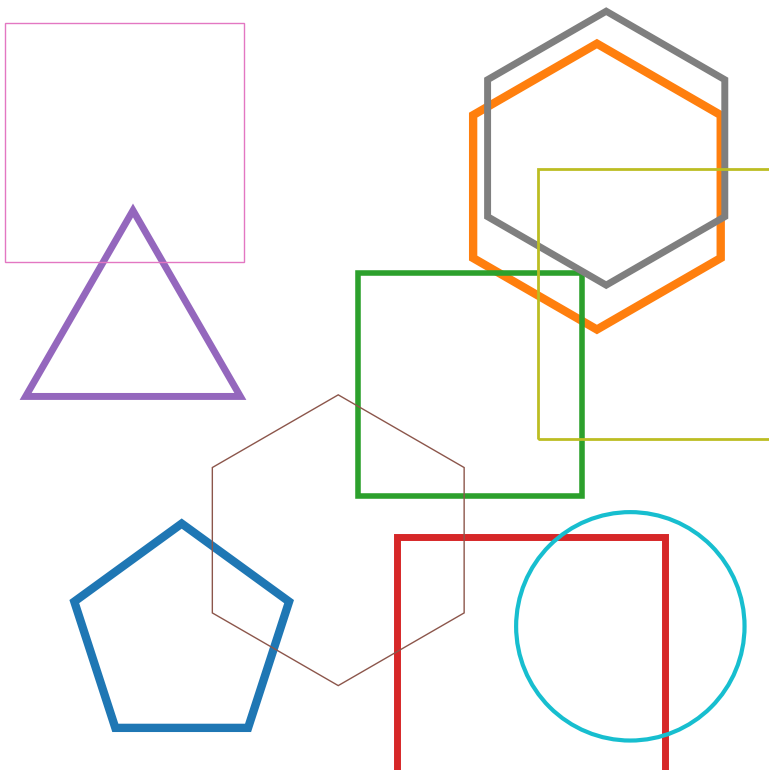[{"shape": "pentagon", "thickness": 3, "radius": 0.73, "center": [0.236, 0.173]}, {"shape": "hexagon", "thickness": 3, "radius": 0.93, "center": [0.775, 0.758]}, {"shape": "square", "thickness": 2, "radius": 0.72, "center": [0.61, 0.501]}, {"shape": "square", "thickness": 2.5, "radius": 0.87, "center": [0.69, 0.128]}, {"shape": "triangle", "thickness": 2.5, "radius": 0.81, "center": [0.173, 0.566]}, {"shape": "hexagon", "thickness": 0.5, "radius": 0.94, "center": [0.439, 0.298]}, {"shape": "square", "thickness": 0.5, "radius": 0.78, "center": [0.161, 0.815]}, {"shape": "hexagon", "thickness": 2.5, "radius": 0.89, "center": [0.787, 0.808]}, {"shape": "square", "thickness": 1, "radius": 0.88, "center": [0.875, 0.605]}, {"shape": "circle", "thickness": 1.5, "radius": 0.74, "center": [0.819, 0.187]}]